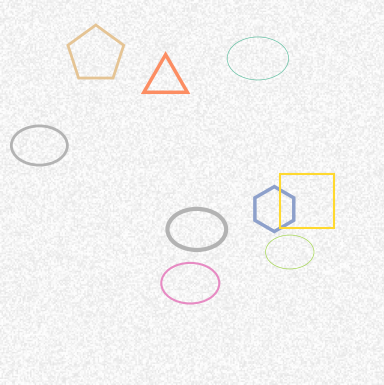[{"shape": "oval", "thickness": 0.5, "radius": 0.4, "center": [0.67, 0.848]}, {"shape": "triangle", "thickness": 2.5, "radius": 0.33, "center": [0.43, 0.793]}, {"shape": "hexagon", "thickness": 2.5, "radius": 0.29, "center": [0.713, 0.457]}, {"shape": "oval", "thickness": 1.5, "radius": 0.38, "center": [0.494, 0.264]}, {"shape": "oval", "thickness": 0.5, "radius": 0.31, "center": [0.753, 0.345]}, {"shape": "square", "thickness": 1.5, "radius": 0.35, "center": [0.798, 0.478]}, {"shape": "pentagon", "thickness": 2, "radius": 0.38, "center": [0.249, 0.859]}, {"shape": "oval", "thickness": 3, "radius": 0.38, "center": [0.511, 0.404]}, {"shape": "oval", "thickness": 2, "radius": 0.36, "center": [0.102, 0.622]}]